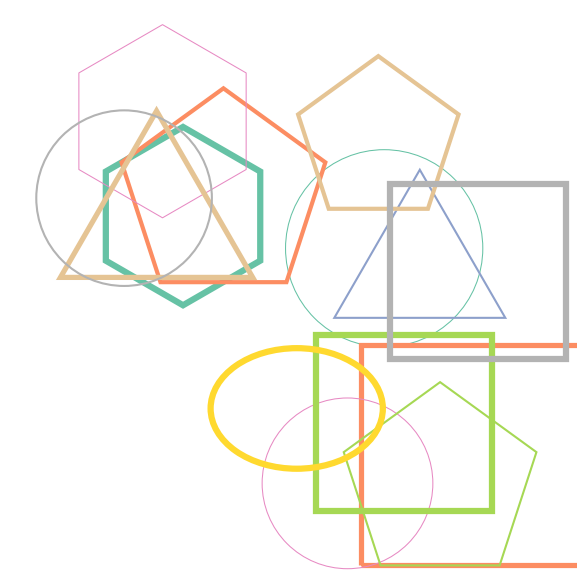[{"shape": "circle", "thickness": 0.5, "radius": 0.85, "center": [0.665, 0.569]}, {"shape": "hexagon", "thickness": 3, "radius": 0.77, "center": [0.317, 0.625]}, {"shape": "pentagon", "thickness": 2, "radius": 0.93, "center": [0.387, 0.661]}, {"shape": "square", "thickness": 2.5, "radius": 0.95, "center": [0.816, 0.212]}, {"shape": "triangle", "thickness": 1, "radius": 0.85, "center": [0.727, 0.534]}, {"shape": "circle", "thickness": 0.5, "radius": 0.74, "center": [0.602, 0.162]}, {"shape": "hexagon", "thickness": 0.5, "radius": 0.84, "center": [0.281, 0.789]}, {"shape": "square", "thickness": 3, "radius": 0.76, "center": [0.699, 0.266]}, {"shape": "pentagon", "thickness": 1, "radius": 0.88, "center": [0.762, 0.162]}, {"shape": "oval", "thickness": 3, "radius": 0.75, "center": [0.514, 0.292]}, {"shape": "triangle", "thickness": 2.5, "radius": 0.96, "center": [0.271, 0.615]}, {"shape": "pentagon", "thickness": 2, "radius": 0.73, "center": [0.655, 0.756]}, {"shape": "square", "thickness": 3, "radius": 0.76, "center": [0.828, 0.529]}, {"shape": "circle", "thickness": 1, "radius": 0.76, "center": [0.215, 0.656]}]